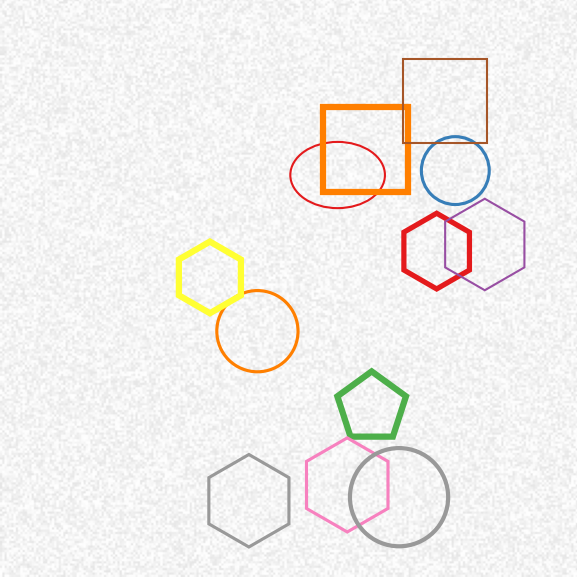[{"shape": "oval", "thickness": 1, "radius": 0.41, "center": [0.585, 0.696]}, {"shape": "hexagon", "thickness": 2.5, "radius": 0.33, "center": [0.756, 0.564]}, {"shape": "circle", "thickness": 1.5, "radius": 0.29, "center": [0.788, 0.704]}, {"shape": "pentagon", "thickness": 3, "radius": 0.31, "center": [0.644, 0.294]}, {"shape": "hexagon", "thickness": 1, "radius": 0.4, "center": [0.839, 0.576]}, {"shape": "square", "thickness": 3, "radius": 0.37, "center": [0.633, 0.74]}, {"shape": "circle", "thickness": 1.5, "radius": 0.35, "center": [0.446, 0.426]}, {"shape": "hexagon", "thickness": 3, "radius": 0.31, "center": [0.363, 0.519]}, {"shape": "square", "thickness": 1, "radius": 0.37, "center": [0.77, 0.824]}, {"shape": "hexagon", "thickness": 1.5, "radius": 0.41, "center": [0.601, 0.159]}, {"shape": "circle", "thickness": 2, "radius": 0.43, "center": [0.691, 0.138]}, {"shape": "hexagon", "thickness": 1.5, "radius": 0.4, "center": [0.431, 0.132]}]